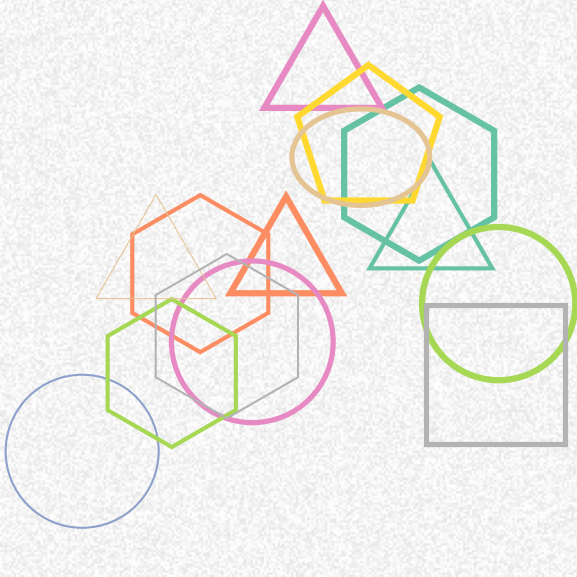[{"shape": "hexagon", "thickness": 3, "radius": 0.75, "center": [0.726, 0.698]}, {"shape": "triangle", "thickness": 2, "radius": 0.61, "center": [0.746, 0.596]}, {"shape": "hexagon", "thickness": 2, "radius": 0.68, "center": [0.347, 0.525]}, {"shape": "triangle", "thickness": 3, "radius": 0.56, "center": [0.495, 0.547]}, {"shape": "circle", "thickness": 1, "radius": 0.66, "center": [0.142, 0.218]}, {"shape": "circle", "thickness": 2.5, "radius": 0.7, "center": [0.437, 0.407]}, {"shape": "triangle", "thickness": 3, "radius": 0.59, "center": [0.559, 0.871]}, {"shape": "circle", "thickness": 3, "radius": 0.66, "center": [0.863, 0.473]}, {"shape": "hexagon", "thickness": 2, "radius": 0.64, "center": [0.297, 0.353]}, {"shape": "pentagon", "thickness": 3, "radius": 0.65, "center": [0.638, 0.757]}, {"shape": "triangle", "thickness": 0.5, "radius": 0.6, "center": [0.27, 0.542]}, {"shape": "oval", "thickness": 2.5, "radius": 0.6, "center": [0.625, 0.727]}, {"shape": "square", "thickness": 2.5, "radius": 0.6, "center": [0.858, 0.351]}, {"shape": "hexagon", "thickness": 1, "radius": 0.71, "center": [0.393, 0.417]}]